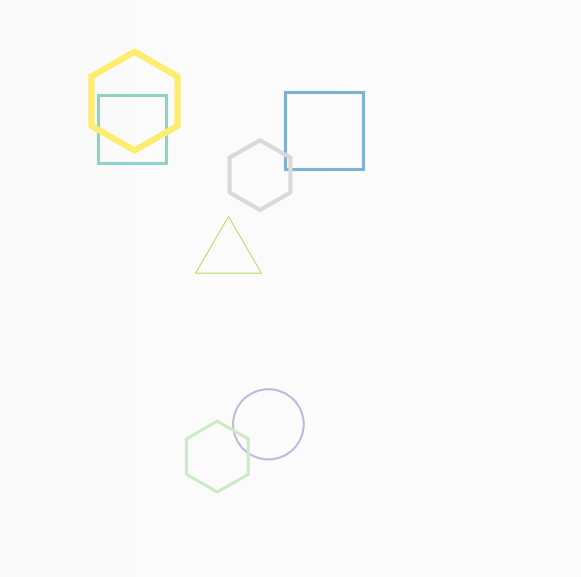[{"shape": "square", "thickness": 1.5, "radius": 0.29, "center": [0.227, 0.776]}, {"shape": "circle", "thickness": 1, "radius": 0.3, "center": [0.462, 0.264]}, {"shape": "square", "thickness": 1.5, "radius": 0.34, "center": [0.558, 0.773]}, {"shape": "triangle", "thickness": 0.5, "radius": 0.33, "center": [0.393, 0.559]}, {"shape": "hexagon", "thickness": 2, "radius": 0.3, "center": [0.447, 0.696]}, {"shape": "hexagon", "thickness": 1.5, "radius": 0.31, "center": [0.374, 0.208]}, {"shape": "hexagon", "thickness": 3, "radius": 0.43, "center": [0.231, 0.824]}]